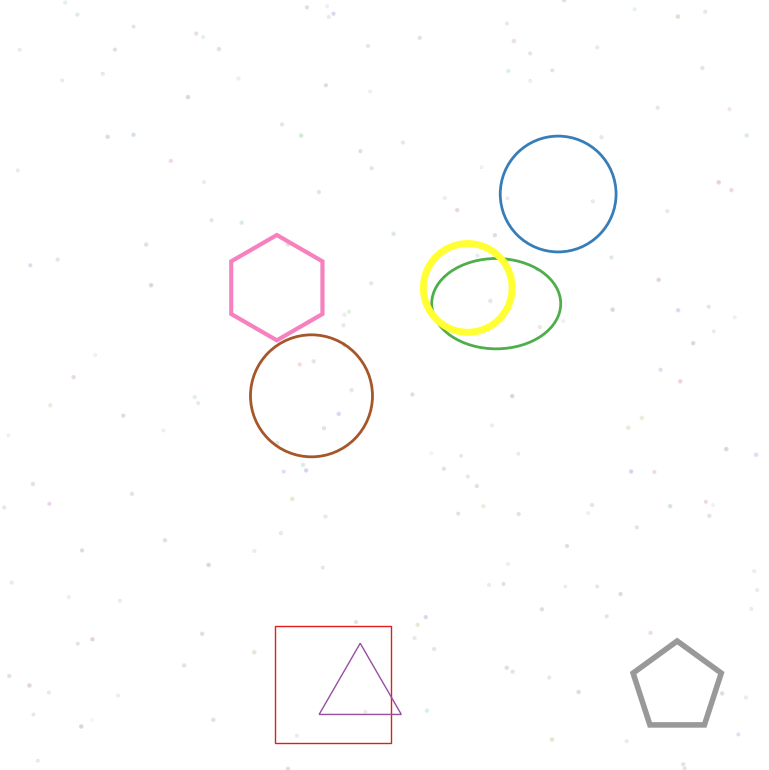[{"shape": "square", "thickness": 0.5, "radius": 0.38, "center": [0.433, 0.111]}, {"shape": "circle", "thickness": 1, "radius": 0.38, "center": [0.725, 0.748]}, {"shape": "oval", "thickness": 1, "radius": 0.42, "center": [0.644, 0.606]}, {"shape": "triangle", "thickness": 0.5, "radius": 0.31, "center": [0.468, 0.103]}, {"shape": "circle", "thickness": 2.5, "radius": 0.29, "center": [0.607, 0.626]}, {"shape": "circle", "thickness": 1, "radius": 0.4, "center": [0.405, 0.486]}, {"shape": "hexagon", "thickness": 1.5, "radius": 0.34, "center": [0.36, 0.626]}, {"shape": "pentagon", "thickness": 2, "radius": 0.3, "center": [0.879, 0.107]}]